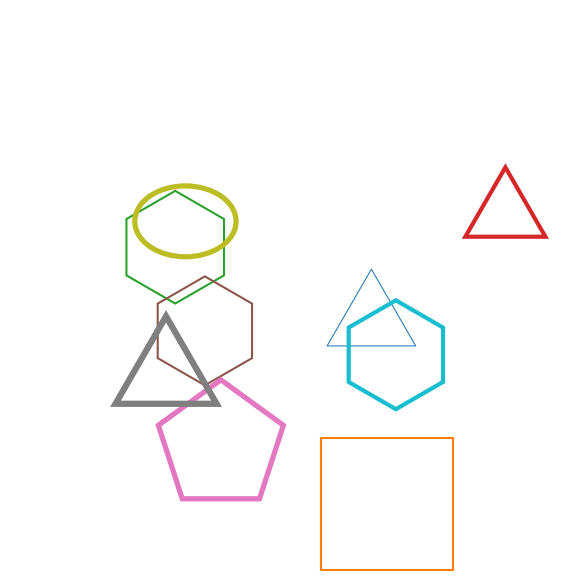[{"shape": "triangle", "thickness": 0.5, "radius": 0.44, "center": [0.643, 0.444]}, {"shape": "square", "thickness": 1, "radius": 0.57, "center": [0.67, 0.126]}, {"shape": "hexagon", "thickness": 1, "radius": 0.49, "center": [0.303, 0.571]}, {"shape": "triangle", "thickness": 2, "radius": 0.4, "center": [0.875, 0.629]}, {"shape": "hexagon", "thickness": 1, "radius": 0.47, "center": [0.355, 0.426]}, {"shape": "pentagon", "thickness": 2.5, "radius": 0.57, "center": [0.382, 0.228]}, {"shape": "triangle", "thickness": 3, "radius": 0.51, "center": [0.288, 0.35]}, {"shape": "oval", "thickness": 2.5, "radius": 0.44, "center": [0.321, 0.616]}, {"shape": "hexagon", "thickness": 2, "radius": 0.47, "center": [0.685, 0.385]}]